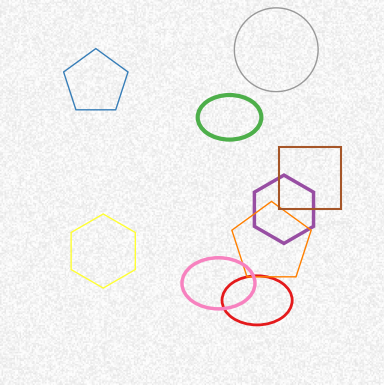[{"shape": "oval", "thickness": 2, "radius": 0.46, "center": [0.668, 0.22]}, {"shape": "pentagon", "thickness": 1, "radius": 0.44, "center": [0.249, 0.786]}, {"shape": "oval", "thickness": 3, "radius": 0.41, "center": [0.596, 0.695]}, {"shape": "hexagon", "thickness": 2.5, "radius": 0.44, "center": [0.738, 0.456]}, {"shape": "pentagon", "thickness": 1, "radius": 0.54, "center": [0.705, 0.369]}, {"shape": "hexagon", "thickness": 1, "radius": 0.48, "center": [0.268, 0.348]}, {"shape": "square", "thickness": 1.5, "radius": 0.4, "center": [0.806, 0.538]}, {"shape": "oval", "thickness": 2.5, "radius": 0.47, "center": [0.567, 0.264]}, {"shape": "circle", "thickness": 1, "radius": 0.54, "center": [0.717, 0.871]}]